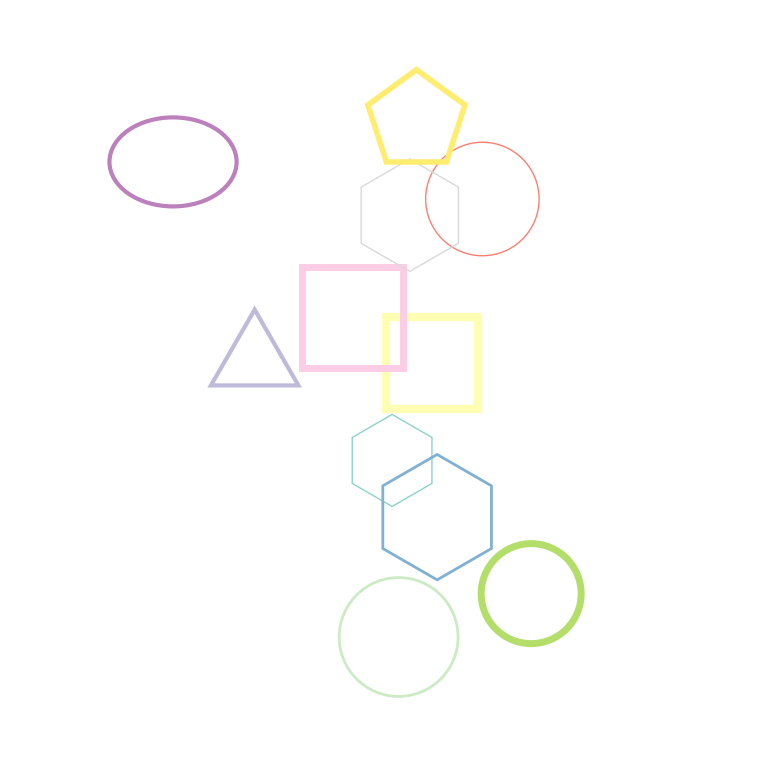[{"shape": "hexagon", "thickness": 0.5, "radius": 0.3, "center": [0.509, 0.402]}, {"shape": "square", "thickness": 3, "radius": 0.3, "center": [0.561, 0.528]}, {"shape": "triangle", "thickness": 1.5, "radius": 0.33, "center": [0.331, 0.532]}, {"shape": "circle", "thickness": 0.5, "radius": 0.37, "center": [0.626, 0.742]}, {"shape": "hexagon", "thickness": 1, "radius": 0.41, "center": [0.568, 0.328]}, {"shape": "circle", "thickness": 2.5, "radius": 0.32, "center": [0.69, 0.229]}, {"shape": "square", "thickness": 2.5, "radius": 0.33, "center": [0.458, 0.587]}, {"shape": "hexagon", "thickness": 0.5, "radius": 0.36, "center": [0.532, 0.72]}, {"shape": "oval", "thickness": 1.5, "radius": 0.41, "center": [0.225, 0.79]}, {"shape": "circle", "thickness": 1, "radius": 0.39, "center": [0.518, 0.173]}, {"shape": "pentagon", "thickness": 2, "radius": 0.33, "center": [0.541, 0.843]}]